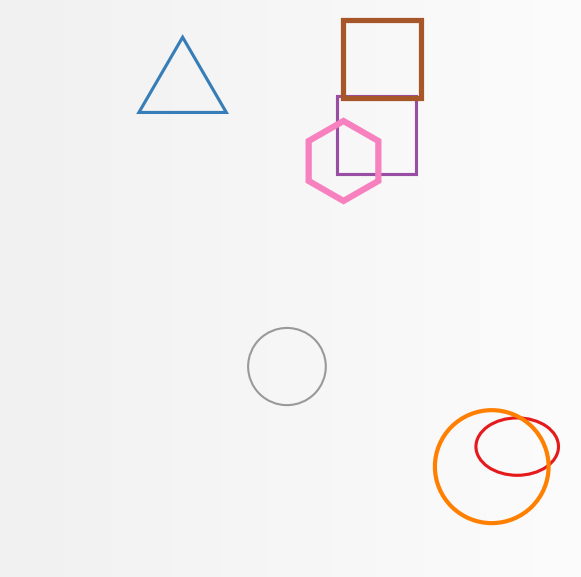[{"shape": "oval", "thickness": 1.5, "radius": 0.35, "center": [0.89, 0.226]}, {"shape": "triangle", "thickness": 1.5, "radius": 0.43, "center": [0.314, 0.848]}, {"shape": "square", "thickness": 1.5, "radius": 0.34, "center": [0.648, 0.765]}, {"shape": "circle", "thickness": 2, "radius": 0.49, "center": [0.846, 0.191]}, {"shape": "square", "thickness": 2.5, "radius": 0.33, "center": [0.658, 0.897]}, {"shape": "hexagon", "thickness": 3, "radius": 0.35, "center": [0.591, 0.72]}, {"shape": "circle", "thickness": 1, "radius": 0.33, "center": [0.494, 0.364]}]